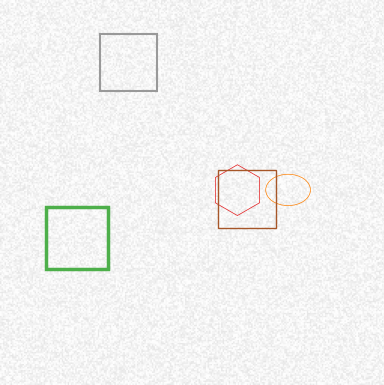[{"shape": "hexagon", "thickness": 0.5, "radius": 0.33, "center": [0.617, 0.506]}, {"shape": "square", "thickness": 2.5, "radius": 0.4, "center": [0.199, 0.381]}, {"shape": "oval", "thickness": 0.5, "radius": 0.29, "center": [0.748, 0.507]}, {"shape": "square", "thickness": 1, "radius": 0.38, "center": [0.641, 0.484]}, {"shape": "square", "thickness": 1.5, "radius": 0.37, "center": [0.334, 0.838]}]